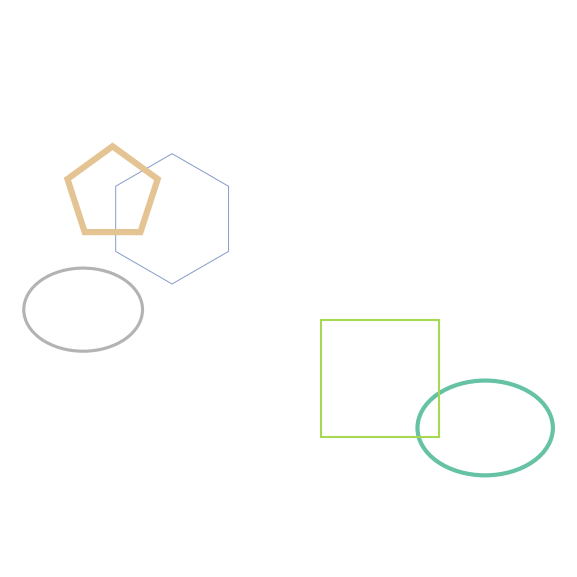[{"shape": "oval", "thickness": 2, "radius": 0.59, "center": [0.84, 0.258]}, {"shape": "hexagon", "thickness": 0.5, "radius": 0.56, "center": [0.298, 0.62]}, {"shape": "square", "thickness": 1, "radius": 0.51, "center": [0.658, 0.344]}, {"shape": "pentagon", "thickness": 3, "radius": 0.41, "center": [0.195, 0.664]}, {"shape": "oval", "thickness": 1.5, "radius": 0.51, "center": [0.144, 0.463]}]